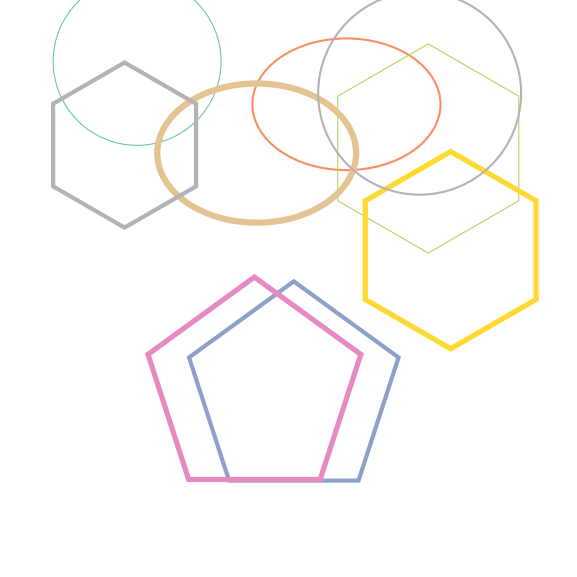[{"shape": "circle", "thickness": 0.5, "radius": 0.73, "center": [0.237, 0.893]}, {"shape": "oval", "thickness": 1, "radius": 0.81, "center": [0.6, 0.819]}, {"shape": "pentagon", "thickness": 2, "radius": 0.95, "center": [0.509, 0.321]}, {"shape": "pentagon", "thickness": 2.5, "radius": 0.97, "center": [0.441, 0.326]}, {"shape": "hexagon", "thickness": 0.5, "radius": 0.91, "center": [0.742, 0.742]}, {"shape": "hexagon", "thickness": 2.5, "radius": 0.85, "center": [0.78, 0.566]}, {"shape": "oval", "thickness": 3, "radius": 0.86, "center": [0.444, 0.734]}, {"shape": "circle", "thickness": 1, "radius": 0.88, "center": [0.727, 0.838]}, {"shape": "hexagon", "thickness": 2, "radius": 0.71, "center": [0.216, 0.748]}]